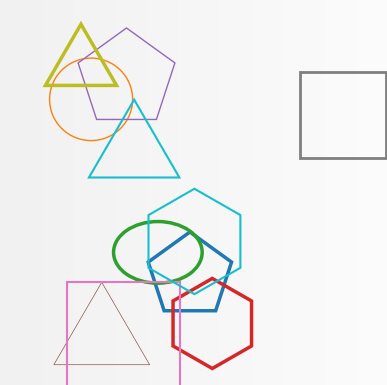[{"shape": "pentagon", "thickness": 2.5, "radius": 0.57, "center": [0.49, 0.284]}, {"shape": "circle", "thickness": 1, "radius": 0.54, "center": [0.235, 0.742]}, {"shape": "oval", "thickness": 2.5, "radius": 0.57, "center": [0.407, 0.345]}, {"shape": "hexagon", "thickness": 2.5, "radius": 0.58, "center": [0.548, 0.16]}, {"shape": "pentagon", "thickness": 1, "radius": 0.66, "center": [0.326, 0.796]}, {"shape": "triangle", "thickness": 0.5, "radius": 0.71, "center": [0.263, 0.124]}, {"shape": "square", "thickness": 1.5, "radius": 0.73, "center": [0.319, 0.122]}, {"shape": "square", "thickness": 2, "radius": 0.56, "center": [0.885, 0.701]}, {"shape": "triangle", "thickness": 2.5, "radius": 0.53, "center": [0.209, 0.831]}, {"shape": "hexagon", "thickness": 1.5, "radius": 0.68, "center": [0.502, 0.373]}, {"shape": "triangle", "thickness": 1.5, "radius": 0.67, "center": [0.346, 0.606]}]